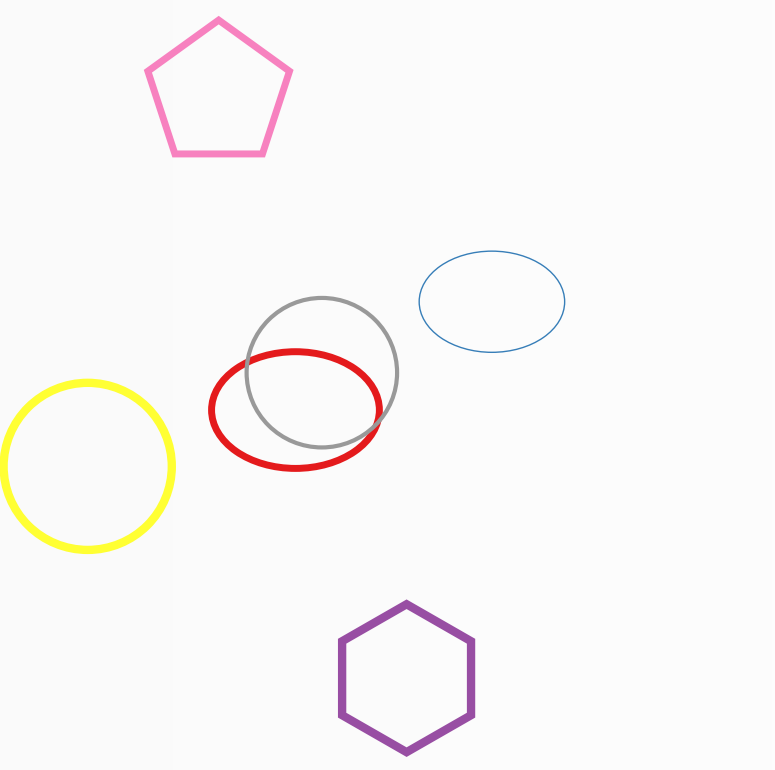[{"shape": "oval", "thickness": 2.5, "radius": 0.54, "center": [0.381, 0.467]}, {"shape": "oval", "thickness": 0.5, "radius": 0.47, "center": [0.635, 0.608]}, {"shape": "hexagon", "thickness": 3, "radius": 0.48, "center": [0.525, 0.119]}, {"shape": "circle", "thickness": 3, "radius": 0.54, "center": [0.113, 0.394]}, {"shape": "pentagon", "thickness": 2.5, "radius": 0.48, "center": [0.282, 0.878]}, {"shape": "circle", "thickness": 1.5, "radius": 0.49, "center": [0.415, 0.516]}]